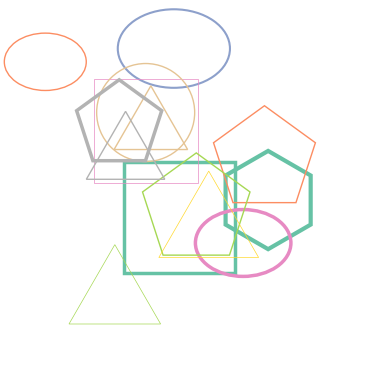[{"shape": "square", "thickness": 2.5, "radius": 0.72, "center": [0.467, 0.435]}, {"shape": "hexagon", "thickness": 3, "radius": 0.64, "center": [0.696, 0.48]}, {"shape": "pentagon", "thickness": 1, "radius": 0.7, "center": [0.687, 0.586]}, {"shape": "oval", "thickness": 1, "radius": 0.53, "center": [0.118, 0.839]}, {"shape": "oval", "thickness": 1.5, "radius": 0.73, "center": [0.452, 0.874]}, {"shape": "oval", "thickness": 2.5, "radius": 0.62, "center": [0.632, 0.369]}, {"shape": "square", "thickness": 0.5, "radius": 0.68, "center": [0.379, 0.66]}, {"shape": "triangle", "thickness": 0.5, "radius": 0.69, "center": [0.298, 0.227]}, {"shape": "pentagon", "thickness": 1, "radius": 0.73, "center": [0.51, 0.456]}, {"shape": "triangle", "thickness": 0.5, "radius": 0.75, "center": [0.542, 0.406]}, {"shape": "circle", "thickness": 1, "radius": 0.64, "center": [0.378, 0.708]}, {"shape": "triangle", "thickness": 1, "radius": 0.55, "center": [0.392, 0.667]}, {"shape": "triangle", "thickness": 1, "radius": 0.59, "center": [0.326, 0.593]}, {"shape": "pentagon", "thickness": 2.5, "radius": 0.58, "center": [0.31, 0.677]}]